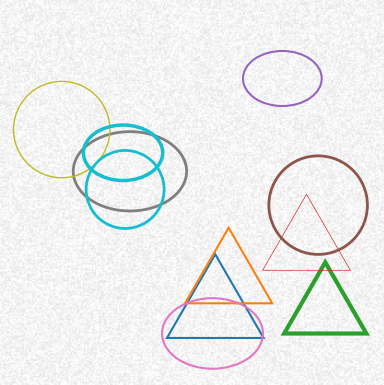[{"shape": "triangle", "thickness": 1.5, "radius": 0.72, "center": [0.559, 0.195]}, {"shape": "triangle", "thickness": 1.5, "radius": 0.65, "center": [0.594, 0.278]}, {"shape": "triangle", "thickness": 3, "radius": 0.62, "center": [0.845, 0.195]}, {"shape": "triangle", "thickness": 0.5, "radius": 0.66, "center": [0.796, 0.364]}, {"shape": "oval", "thickness": 1.5, "radius": 0.51, "center": [0.733, 0.796]}, {"shape": "circle", "thickness": 2, "radius": 0.64, "center": [0.826, 0.467]}, {"shape": "oval", "thickness": 1.5, "radius": 0.65, "center": [0.552, 0.134]}, {"shape": "oval", "thickness": 2, "radius": 0.74, "center": [0.337, 0.555]}, {"shape": "circle", "thickness": 1, "radius": 0.63, "center": [0.16, 0.664]}, {"shape": "oval", "thickness": 2.5, "radius": 0.51, "center": [0.32, 0.603]}, {"shape": "circle", "thickness": 2, "radius": 0.51, "center": [0.325, 0.508]}]